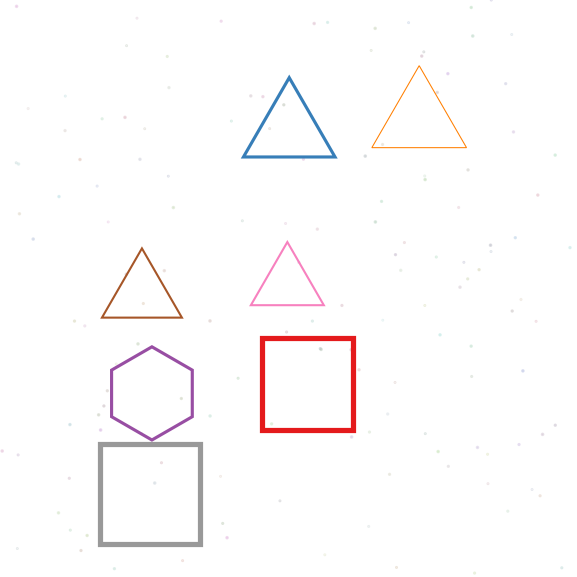[{"shape": "square", "thickness": 2.5, "radius": 0.4, "center": [0.532, 0.335]}, {"shape": "triangle", "thickness": 1.5, "radius": 0.46, "center": [0.501, 0.773]}, {"shape": "hexagon", "thickness": 1.5, "radius": 0.4, "center": [0.263, 0.318]}, {"shape": "triangle", "thickness": 0.5, "radius": 0.47, "center": [0.726, 0.791]}, {"shape": "triangle", "thickness": 1, "radius": 0.4, "center": [0.246, 0.489]}, {"shape": "triangle", "thickness": 1, "radius": 0.36, "center": [0.498, 0.507]}, {"shape": "square", "thickness": 2.5, "radius": 0.43, "center": [0.259, 0.144]}]